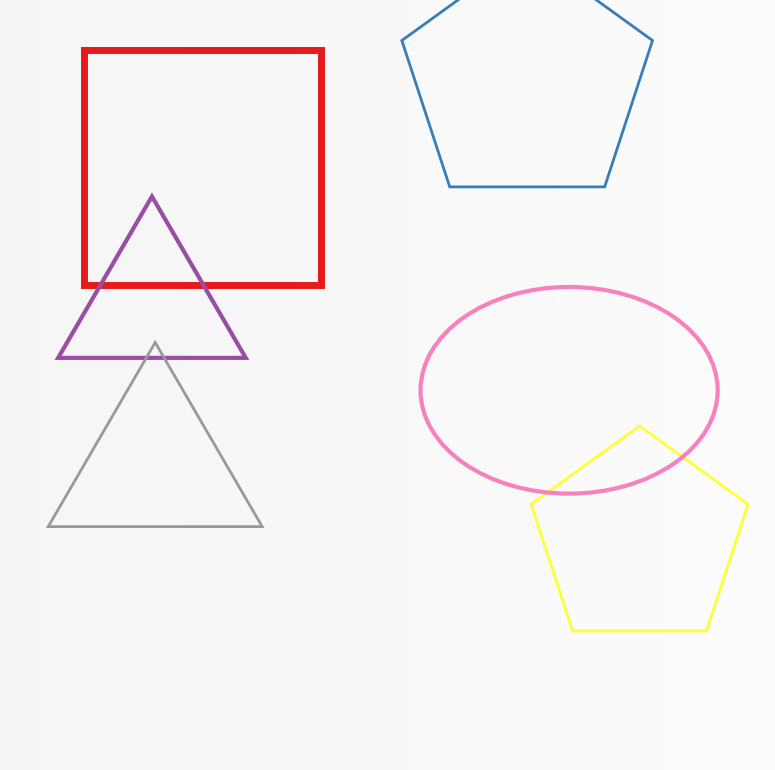[{"shape": "square", "thickness": 2.5, "radius": 0.76, "center": [0.261, 0.782]}, {"shape": "pentagon", "thickness": 1, "radius": 0.85, "center": [0.68, 0.895]}, {"shape": "triangle", "thickness": 1.5, "radius": 0.7, "center": [0.196, 0.605]}, {"shape": "pentagon", "thickness": 1, "radius": 0.74, "center": [0.825, 0.3]}, {"shape": "oval", "thickness": 1.5, "radius": 0.96, "center": [0.734, 0.493]}, {"shape": "triangle", "thickness": 1, "radius": 0.8, "center": [0.2, 0.396]}]